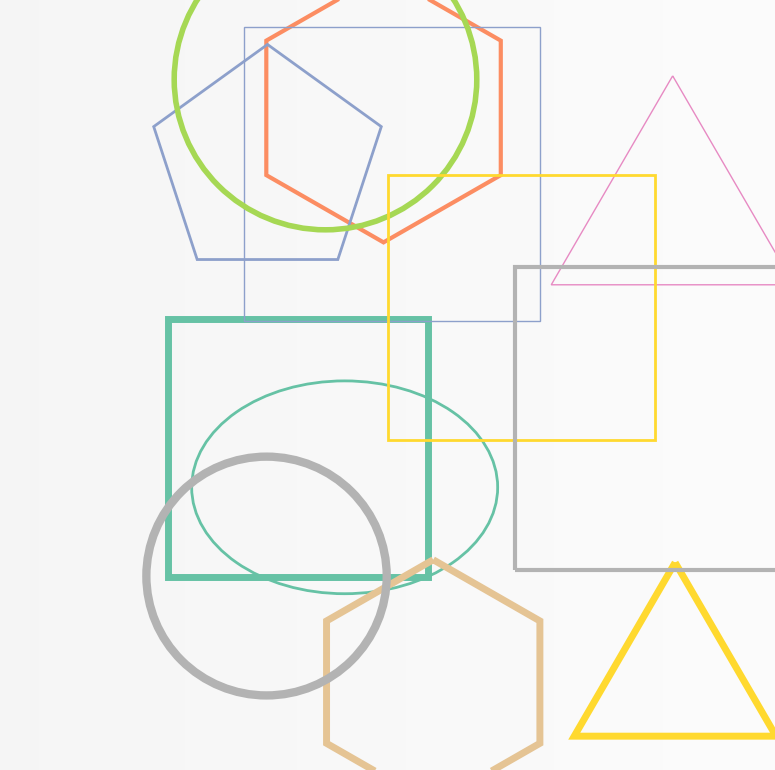[{"shape": "square", "thickness": 2.5, "radius": 0.84, "center": [0.385, 0.418]}, {"shape": "oval", "thickness": 1, "radius": 0.99, "center": [0.445, 0.367]}, {"shape": "hexagon", "thickness": 1.5, "radius": 0.87, "center": [0.495, 0.86]}, {"shape": "square", "thickness": 0.5, "radius": 0.96, "center": [0.506, 0.774]}, {"shape": "pentagon", "thickness": 1, "radius": 0.77, "center": [0.345, 0.788]}, {"shape": "triangle", "thickness": 0.5, "radius": 0.9, "center": [0.868, 0.721]}, {"shape": "circle", "thickness": 2, "radius": 0.98, "center": [0.42, 0.897]}, {"shape": "triangle", "thickness": 2.5, "radius": 0.75, "center": [0.871, 0.119]}, {"shape": "square", "thickness": 1, "radius": 0.86, "center": [0.672, 0.601]}, {"shape": "hexagon", "thickness": 2.5, "radius": 0.79, "center": [0.559, 0.114]}, {"shape": "square", "thickness": 1.5, "radius": 0.98, "center": [0.86, 0.456]}, {"shape": "circle", "thickness": 3, "radius": 0.78, "center": [0.344, 0.252]}]